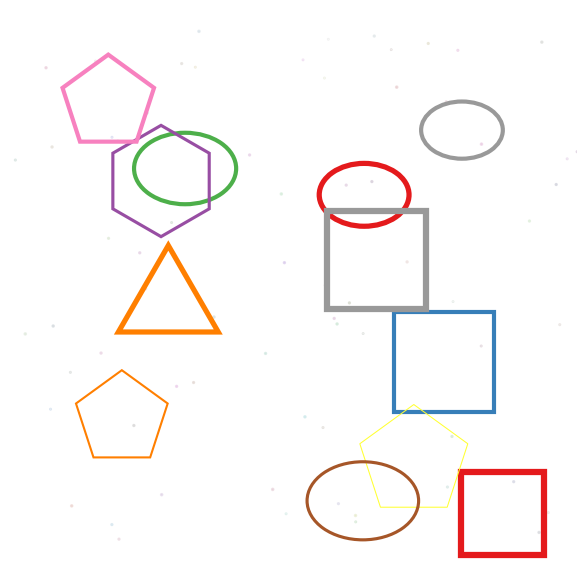[{"shape": "square", "thickness": 3, "radius": 0.36, "center": [0.87, 0.111]}, {"shape": "oval", "thickness": 2.5, "radius": 0.39, "center": [0.631, 0.662]}, {"shape": "square", "thickness": 2, "radius": 0.44, "center": [0.769, 0.372]}, {"shape": "oval", "thickness": 2, "radius": 0.44, "center": [0.321, 0.707]}, {"shape": "hexagon", "thickness": 1.5, "radius": 0.48, "center": [0.279, 0.686]}, {"shape": "triangle", "thickness": 2.5, "radius": 0.5, "center": [0.291, 0.474]}, {"shape": "pentagon", "thickness": 1, "radius": 0.42, "center": [0.211, 0.275]}, {"shape": "pentagon", "thickness": 0.5, "radius": 0.49, "center": [0.717, 0.2]}, {"shape": "oval", "thickness": 1.5, "radius": 0.48, "center": [0.628, 0.132]}, {"shape": "pentagon", "thickness": 2, "radius": 0.42, "center": [0.187, 0.821]}, {"shape": "square", "thickness": 3, "radius": 0.43, "center": [0.652, 0.549]}, {"shape": "oval", "thickness": 2, "radius": 0.35, "center": [0.8, 0.774]}]